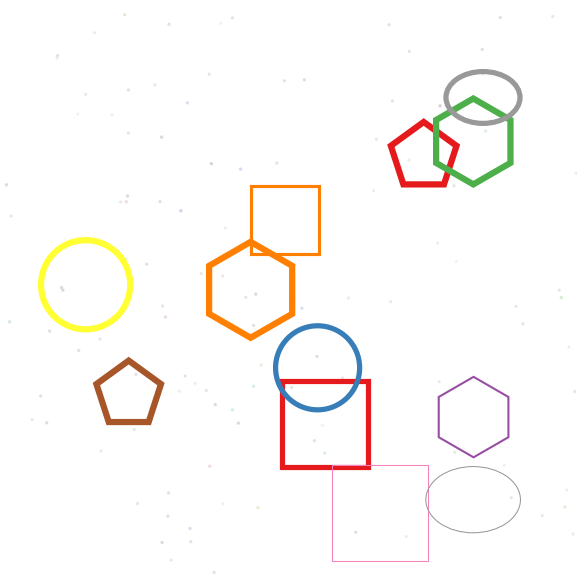[{"shape": "square", "thickness": 2.5, "radius": 0.37, "center": [0.563, 0.265]}, {"shape": "pentagon", "thickness": 3, "radius": 0.3, "center": [0.734, 0.728]}, {"shape": "circle", "thickness": 2.5, "radius": 0.36, "center": [0.55, 0.362]}, {"shape": "hexagon", "thickness": 3, "radius": 0.37, "center": [0.82, 0.754]}, {"shape": "hexagon", "thickness": 1, "radius": 0.35, "center": [0.82, 0.277]}, {"shape": "hexagon", "thickness": 3, "radius": 0.42, "center": [0.434, 0.497]}, {"shape": "square", "thickness": 1.5, "radius": 0.29, "center": [0.493, 0.618]}, {"shape": "circle", "thickness": 3, "radius": 0.39, "center": [0.148, 0.506]}, {"shape": "pentagon", "thickness": 3, "radius": 0.29, "center": [0.223, 0.316]}, {"shape": "square", "thickness": 0.5, "radius": 0.42, "center": [0.658, 0.11]}, {"shape": "oval", "thickness": 0.5, "radius": 0.41, "center": [0.819, 0.134]}, {"shape": "oval", "thickness": 2.5, "radius": 0.32, "center": [0.836, 0.83]}]